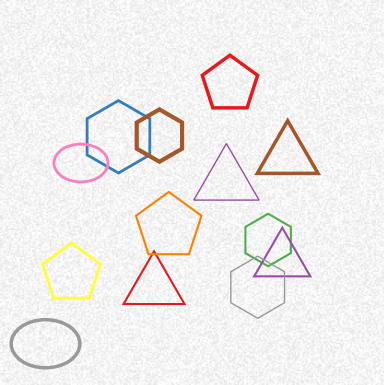[{"shape": "pentagon", "thickness": 2.5, "radius": 0.38, "center": [0.597, 0.781]}, {"shape": "triangle", "thickness": 1.5, "radius": 0.46, "center": [0.4, 0.256]}, {"shape": "hexagon", "thickness": 2, "radius": 0.47, "center": [0.308, 0.645]}, {"shape": "hexagon", "thickness": 1.5, "radius": 0.34, "center": [0.696, 0.377]}, {"shape": "triangle", "thickness": 1.5, "radius": 0.42, "center": [0.733, 0.324]}, {"shape": "triangle", "thickness": 1, "radius": 0.49, "center": [0.588, 0.529]}, {"shape": "pentagon", "thickness": 1.5, "radius": 0.45, "center": [0.438, 0.412]}, {"shape": "pentagon", "thickness": 2, "radius": 0.4, "center": [0.186, 0.29]}, {"shape": "hexagon", "thickness": 3, "radius": 0.34, "center": [0.414, 0.648]}, {"shape": "triangle", "thickness": 2.5, "radius": 0.46, "center": [0.747, 0.595]}, {"shape": "oval", "thickness": 2, "radius": 0.35, "center": [0.21, 0.577]}, {"shape": "oval", "thickness": 2.5, "radius": 0.45, "center": [0.118, 0.107]}, {"shape": "hexagon", "thickness": 1, "radius": 0.4, "center": [0.669, 0.254]}]